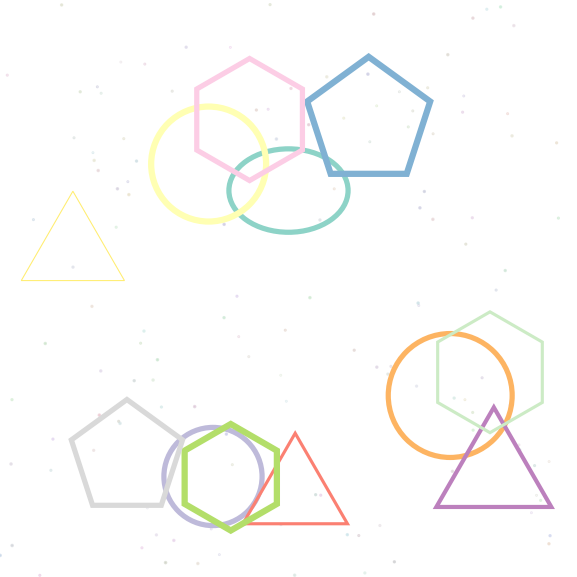[{"shape": "oval", "thickness": 2.5, "radius": 0.52, "center": [0.5, 0.669]}, {"shape": "circle", "thickness": 3, "radius": 0.5, "center": [0.361, 0.715]}, {"shape": "circle", "thickness": 2.5, "radius": 0.43, "center": [0.369, 0.174]}, {"shape": "triangle", "thickness": 1.5, "radius": 0.52, "center": [0.511, 0.144]}, {"shape": "pentagon", "thickness": 3, "radius": 0.56, "center": [0.638, 0.789]}, {"shape": "circle", "thickness": 2.5, "radius": 0.54, "center": [0.78, 0.314]}, {"shape": "hexagon", "thickness": 3, "radius": 0.46, "center": [0.4, 0.173]}, {"shape": "hexagon", "thickness": 2.5, "radius": 0.53, "center": [0.432, 0.792]}, {"shape": "pentagon", "thickness": 2.5, "radius": 0.51, "center": [0.22, 0.206]}, {"shape": "triangle", "thickness": 2, "radius": 0.57, "center": [0.855, 0.179]}, {"shape": "hexagon", "thickness": 1.5, "radius": 0.52, "center": [0.848, 0.355]}, {"shape": "triangle", "thickness": 0.5, "radius": 0.52, "center": [0.126, 0.565]}]